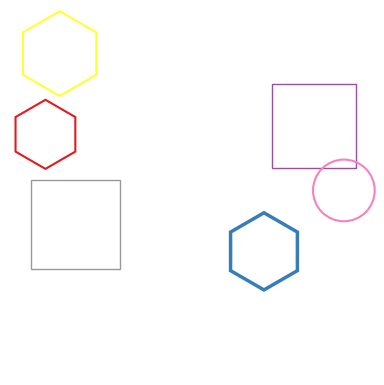[{"shape": "hexagon", "thickness": 1.5, "radius": 0.45, "center": [0.118, 0.651]}, {"shape": "hexagon", "thickness": 2.5, "radius": 0.5, "center": [0.686, 0.347]}, {"shape": "square", "thickness": 1, "radius": 0.54, "center": [0.815, 0.674]}, {"shape": "hexagon", "thickness": 1.5, "radius": 0.55, "center": [0.155, 0.861]}, {"shape": "circle", "thickness": 1.5, "radius": 0.4, "center": [0.893, 0.505]}, {"shape": "square", "thickness": 1, "radius": 0.58, "center": [0.196, 0.417]}]